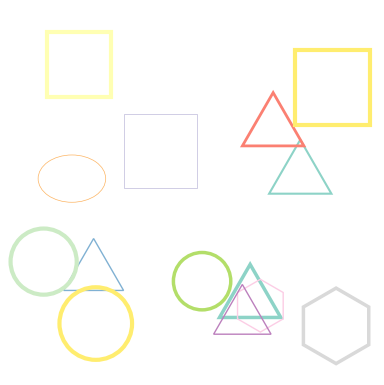[{"shape": "triangle", "thickness": 2.5, "radius": 0.46, "center": [0.65, 0.221]}, {"shape": "triangle", "thickness": 1.5, "radius": 0.47, "center": [0.78, 0.544]}, {"shape": "square", "thickness": 3, "radius": 0.42, "center": [0.205, 0.833]}, {"shape": "square", "thickness": 0.5, "radius": 0.48, "center": [0.417, 0.608]}, {"shape": "triangle", "thickness": 2, "radius": 0.46, "center": [0.709, 0.667]}, {"shape": "triangle", "thickness": 1, "radius": 0.45, "center": [0.243, 0.291]}, {"shape": "oval", "thickness": 0.5, "radius": 0.44, "center": [0.187, 0.536]}, {"shape": "circle", "thickness": 2.5, "radius": 0.37, "center": [0.525, 0.27]}, {"shape": "hexagon", "thickness": 1, "radius": 0.34, "center": [0.676, 0.206]}, {"shape": "hexagon", "thickness": 2.5, "radius": 0.49, "center": [0.873, 0.154]}, {"shape": "triangle", "thickness": 1, "radius": 0.43, "center": [0.629, 0.175]}, {"shape": "circle", "thickness": 3, "radius": 0.43, "center": [0.113, 0.32]}, {"shape": "circle", "thickness": 3, "radius": 0.47, "center": [0.249, 0.16]}, {"shape": "square", "thickness": 3, "radius": 0.49, "center": [0.863, 0.774]}]